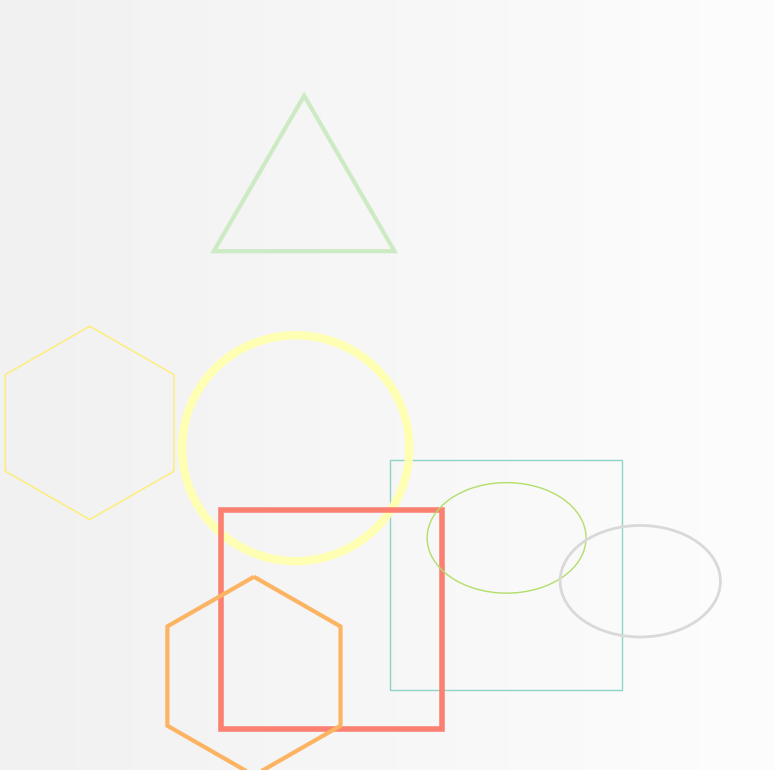[{"shape": "square", "thickness": 0.5, "radius": 0.75, "center": [0.653, 0.253]}, {"shape": "circle", "thickness": 3, "radius": 0.73, "center": [0.382, 0.418]}, {"shape": "square", "thickness": 2, "radius": 0.71, "center": [0.428, 0.195]}, {"shape": "hexagon", "thickness": 1.5, "radius": 0.64, "center": [0.328, 0.122]}, {"shape": "oval", "thickness": 0.5, "radius": 0.51, "center": [0.654, 0.301]}, {"shape": "oval", "thickness": 1, "radius": 0.52, "center": [0.826, 0.245]}, {"shape": "triangle", "thickness": 1.5, "radius": 0.67, "center": [0.392, 0.741]}, {"shape": "hexagon", "thickness": 0.5, "radius": 0.63, "center": [0.116, 0.451]}]